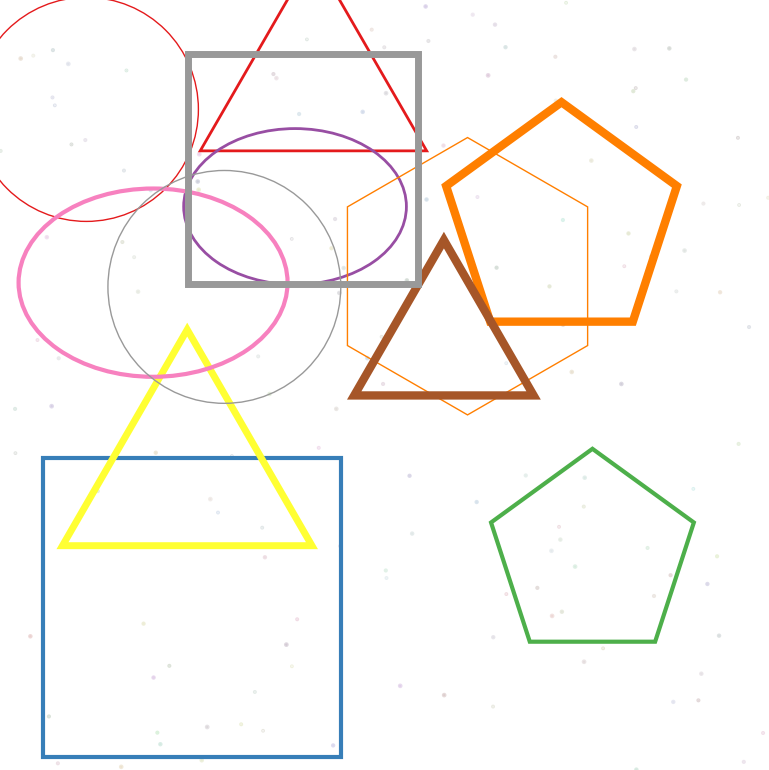[{"shape": "circle", "thickness": 0.5, "radius": 0.73, "center": [0.112, 0.858]}, {"shape": "triangle", "thickness": 1, "radius": 0.85, "center": [0.407, 0.889]}, {"shape": "square", "thickness": 1.5, "radius": 0.97, "center": [0.249, 0.211]}, {"shape": "pentagon", "thickness": 1.5, "radius": 0.69, "center": [0.769, 0.279]}, {"shape": "oval", "thickness": 1, "radius": 0.72, "center": [0.383, 0.732]}, {"shape": "pentagon", "thickness": 3, "radius": 0.79, "center": [0.729, 0.71]}, {"shape": "hexagon", "thickness": 0.5, "radius": 0.9, "center": [0.607, 0.641]}, {"shape": "triangle", "thickness": 2.5, "radius": 0.94, "center": [0.243, 0.385]}, {"shape": "triangle", "thickness": 3, "radius": 0.67, "center": [0.577, 0.554]}, {"shape": "oval", "thickness": 1.5, "radius": 0.87, "center": [0.199, 0.633]}, {"shape": "circle", "thickness": 0.5, "radius": 0.76, "center": [0.291, 0.627]}, {"shape": "square", "thickness": 2.5, "radius": 0.75, "center": [0.394, 0.78]}]